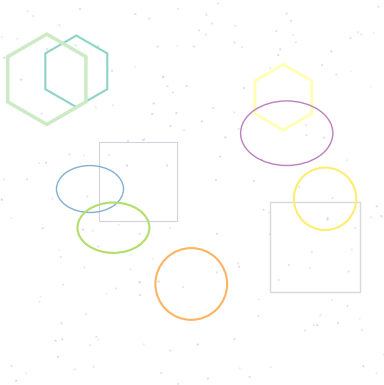[{"shape": "hexagon", "thickness": 1.5, "radius": 0.46, "center": [0.198, 0.815]}, {"shape": "hexagon", "thickness": 2, "radius": 0.43, "center": [0.736, 0.747]}, {"shape": "square", "thickness": 0.5, "radius": 0.51, "center": [0.358, 0.528]}, {"shape": "oval", "thickness": 1, "radius": 0.44, "center": [0.234, 0.509]}, {"shape": "circle", "thickness": 1.5, "radius": 0.47, "center": [0.497, 0.262]}, {"shape": "oval", "thickness": 1.5, "radius": 0.47, "center": [0.295, 0.409]}, {"shape": "square", "thickness": 1, "radius": 0.59, "center": [0.818, 0.359]}, {"shape": "oval", "thickness": 1, "radius": 0.6, "center": [0.745, 0.654]}, {"shape": "hexagon", "thickness": 2.5, "radius": 0.59, "center": [0.122, 0.794]}, {"shape": "circle", "thickness": 1.5, "radius": 0.41, "center": [0.844, 0.484]}]